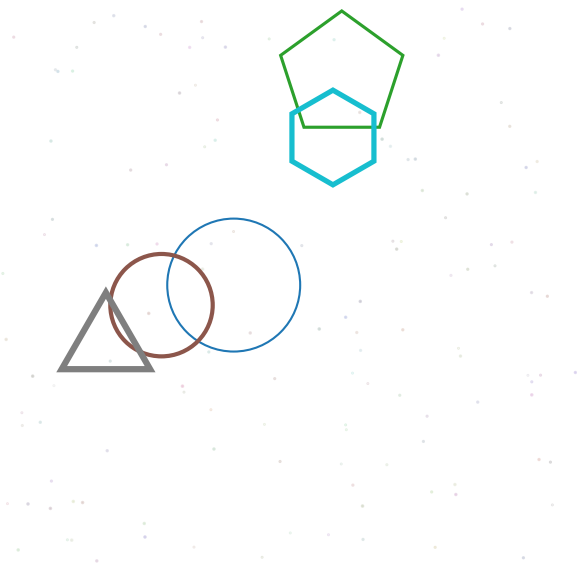[{"shape": "circle", "thickness": 1, "radius": 0.58, "center": [0.405, 0.505]}, {"shape": "pentagon", "thickness": 1.5, "radius": 0.56, "center": [0.592, 0.869]}, {"shape": "circle", "thickness": 2, "radius": 0.44, "center": [0.28, 0.471]}, {"shape": "triangle", "thickness": 3, "radius": 0.44, "center": [0.183, 0.404]}, {"shape": "hexagon", "thickness": 2.5, "radius": 0.41, "center": [0.577, 0.761]}]